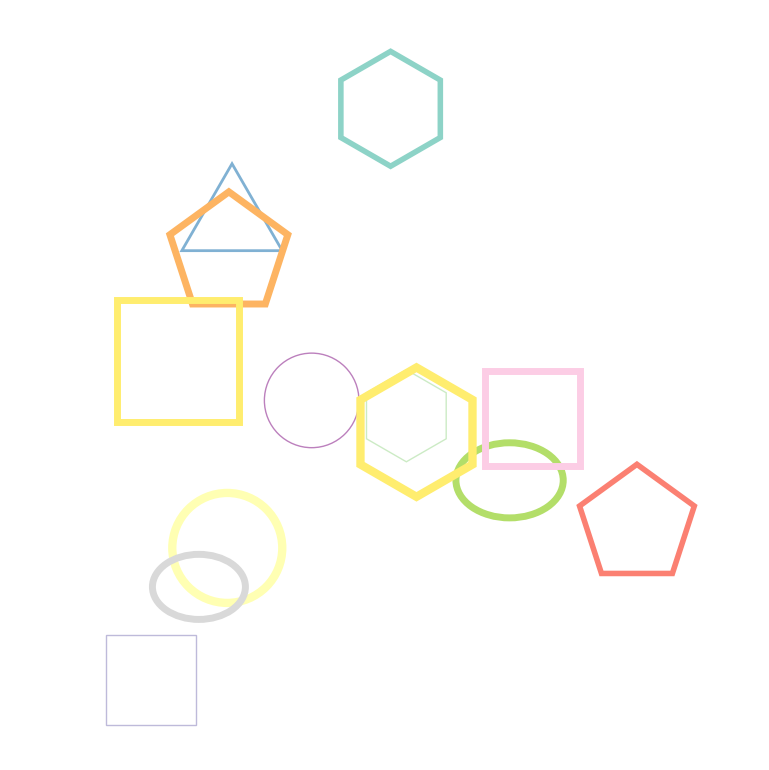[{"shape": "hexagon", "thickness": 2, "radius": 0.37, "center": [0.507, 0.859]}, {"shape": "circle", "thickness": 3, "radius": 0.36, "center": [0.295, 0.288]}, {"shape": "square", "thickness": 0.5, "radius": 0.29, "center": [0.196, 0.117]}, {"shape": "pentagon", "thickness": 2, "radius": 0.39, "center": [0.827, 0.319]}, {"shape": "triangle", "thickness": 1, "radius": 0.38, "center": [0.301, 0.712]}, {"shape": "pentagon", "thickness": 2.5, "radius": 0.4, "center": [0.297, 0.67]}, {"shape": "oval", "thickness": 2.5, "radius": 0.35, "center": [0.662, 0.376]}, {"shape": "square", "thickness": 2.5, "radius": 0.31, "center": [0.692, 0.457]}, {"shape": "oval", "thickness": 2.5, "radius": 0.3, "center": [0.258, 0.238]}, {"shape": "circle", "thickness": 0.5, "radius": 0.31, "center": [0.405, 0.48]}, {"shape": "hexagon", "thickness": 0.5, "radius": 0.3, "center": [0.528, 0.46]}, {"shape": "square", "thickness": 2.5, "radius": 0.4, "center": [0.232, 0.531]}, {"shape": "hexagon", "thickness": 3, "radius": 0.42, "center": [0.541, 0.439]}]